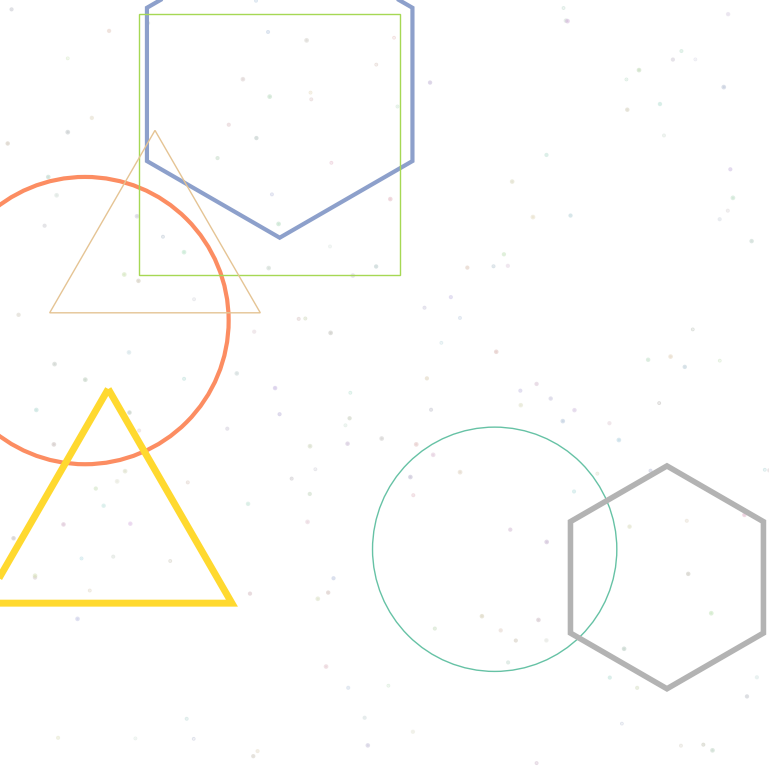[{"shape": "circle", "thickness": 0.5, "radius": 0.79, "center": [0.642, 0.287]}, {"shape": "circle", "thickness": 1.5, "radius": 0.93, "center": [0.11, 0.584]}, {"shape": "hexagon", "thickness": 1.5, "radius": 1.0, "center": [0.363, 0.89]}, {"shape": "square", "thickness": 0.5, "radius": 0.85, "center": [0.349, 0.813]}, {"shape": "triangle", "thickness": 2.5, "radius": 0.93, "center": [0.141, 0.309]}, {"shape": "triangle", "thickness": 0.5, "radius": 0.79, "center": [0.201, 0.673]}, {"shape": "hexagon", "thickness": 2, "radius": 0.72, "center": [0.866, 0.25]}]